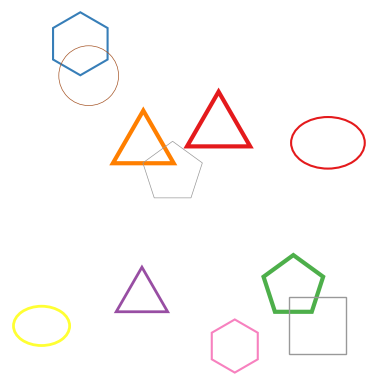[{"shape": "triangle", "thickness": 3, "radius": 0.47, "center": [0.568, 0.667]}, {"shape": "oval", "thickness": 1.5, "radius": 0.48, "center": [0.852, 0.629]}, {"shape": "hexagon", "thickness": 1.5, "radius": 0.41, "center": [0.209, 0.886]}, {"shape": "pentagon", "thickness": 3, "radius": 0.41, "center": [0.762, 0.256]}, {"shape": "triangle", "thickness": 2, "radius": 0.39, "center": [0.369, 0.229]}, {"shape": "triangle", "thickness": 3, "radius": 0.46, "center": [0.372, 0.622]}, {"shape": "oval", "thickness": 2, "radius": 0.36, "center": [0.108, 0.154]}, {"shape": "circle", "thickness": 0.5, "radius": 0.39, "center": [0.23, 0.803]}, {"shape": "hexagon", "thickness": 1.5, "radius": 0.34, "center": [0.61, 0.101]}, {"shape": "pentagon", "thickness": 0.5, "radius": 0.41, "center": [0.448, 0.552]}, {"shape": "square", "thickness": 1, "radius": 0.37, "center": [0.824, 0.155]}]